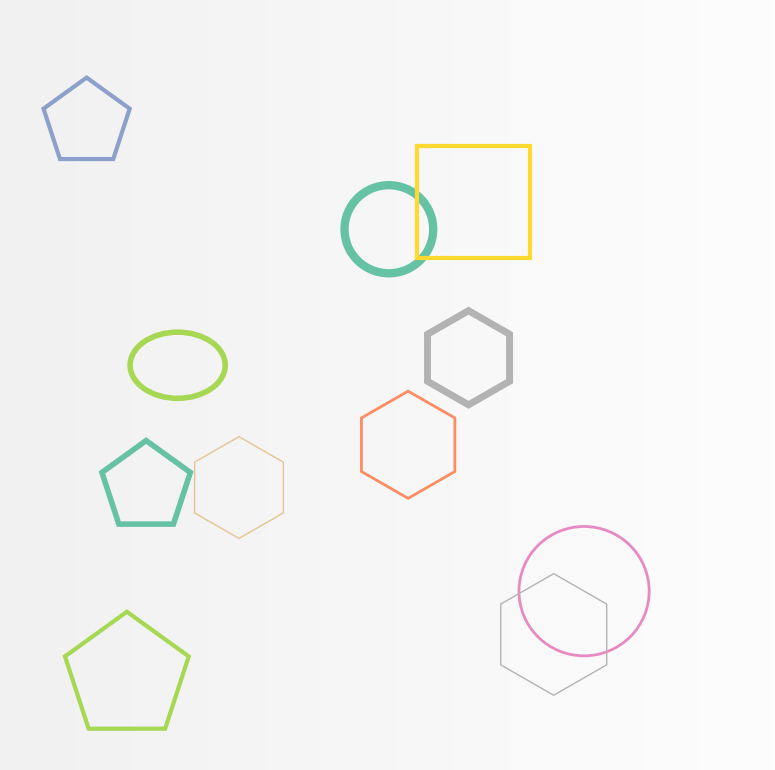[{"shape": "circle", "thickness": 3, "radius": 0.29, "center": [0.502, 0.702]}, {"shape": "pentagon", "thickness": 2, "radius": 0.3, "center": [0.189, 0.368]}, {"shape": "hexagon", "thickness": 1, "radius": 0.35, "center": [0.527, 0.422]}, {"shape": "pentagon", "thickness": 1.5, "radius": 0.29, "center": [0.112, 0.841]}, {"shape": "circle", "thickness": 1, "radius": 0.42, "center": [0.754, 0.232]}, {"shape": "pentagon", "thickness": 1.5, "radius": 0.42, "center": [0.164, 0.122]}, {"shape": "oval", "thickness": 2, "radius": 0.31, "center": [0.229, 0.526]}, {"shape": "square", "thickness": 1.5, "radius": 0.36, "center": [0.611, 0.737]}, {"shape": "hexagon", "thickness": 0.5, "radius": 0.33, "center": [0.308, 0.367]}, {"shape": "hexagon", "thickness": 0.5, "radius": 0.39, "center": [0.714, 0.176]}, {"shape": "hexagon", "thickness": 2.5, "radius": 0.31, "center": [0.605, 0.535]}]